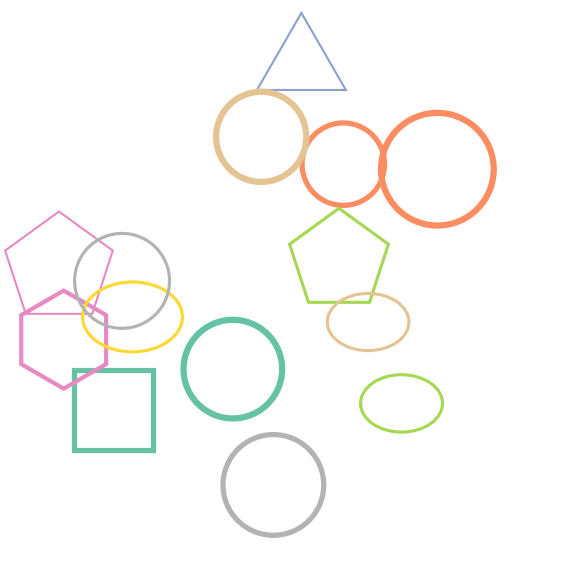[{"shape": "circle", "thickness": 3, "radius": 0.43, "center": [0.403, 0.36]}, {"shape": "square", "thickness": 2.5, "radius": 0.34, "center": [0.196, 0.289]}, {"shape": "circle", "thickness": 3, "radius": 0.49, "center": [0.757, 0.706]}, {"shape": "circle", "thickness": 2.5, "radius": 0.36, "center": [0.594, 0.715]}, {"shape": "triangle", "thickness": 1, "radius": 0.44, "center": [0.522, 0.888]}, {"shape": "hexagon", "thickness": 2, "radius": 0.42, "center": [0.11, 0.411]}, {"shape": "pentagon", "thickness": 1, "radius": 0.49, "center": [0.102, 0.535]}, {"shape": "pentagon", "thickness": 1.5, "radius": 0.45, "center": [0.587, 0.548]}, {"shape": "oval", "thickness": 1.5, "radius": 0.35, "center": [0.695, 0.301]}, {"shape": "oval", "thickness": 1.5, "radius": 0.43, "center": [0.229, 0.45]}, {"shape": "circle", "thickness": 3, "radius": 0.39, "center": [0.452, 0.762]}, {"shape": "oval", "thickness": 1.5, "radius": 0.35, "center": [0.637, 0.442]}, {"shape": "circle", "thickness": 2.5, "radius": 0.44, "center": [0.473, 0.159]}, {"shape": "circle", "thickness": 1.5, "radius": 0.41, "center": [0.211, 0.513]}]